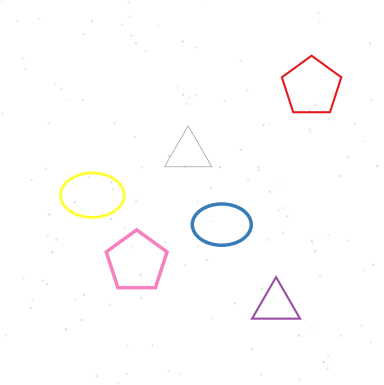[{"shape": "pentagon", "thickness": 1.5, "radius": 0.41, "center": [0.809, 0.774]}, {"shape": "oval", "thickness": 2.5, "radius": 0.38, "center": [0.576, 0.417]}, {"shape": "triangle", "thickness": 1.5, "radius": 0.36, "center": [0.717, 0.208]}, {"shape": "oval", "thickness": 2, "radius": 0.41, "center": [0.24, 0.493]}, {"shape": "pentagon", "thickness": 2.5, "radius": 0.41, "center": [0.355, 0.32]}, {"shape": "triangle", "thickness": 0.5, "radius": 0.35, "center": [0.489, 0.602]}]